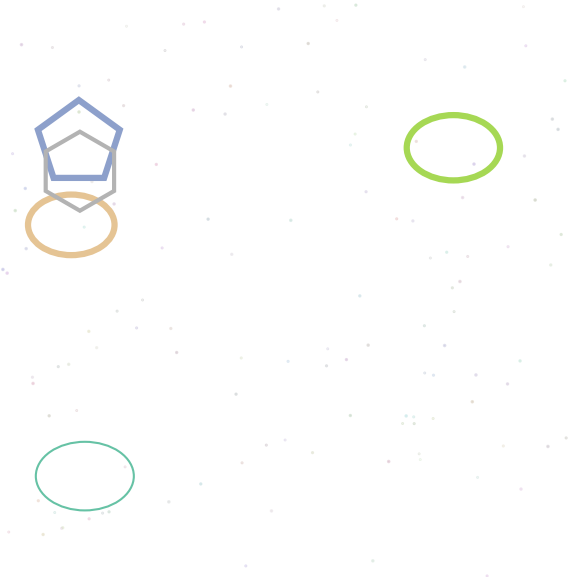[{"shape": "oval", "thickness": 1, "radius": 0.42, "center": [0.147, 0.175]}, {"shape": "pentagon", "thickness": 3, "radius": 0.37, "center": [0.137, 0.751]}, {"shape": "oval", "thickness": 3, "radius": 0.4, "center": [0.785, 0.743]}, {"shape": "oval", "thickness": 3, "radius": 0.37, "center": [0.123, 0.61]}, {"shape": "hexagon", "thickness": 2, "radius": 0.34, "center": [0.138, 0.703]}]